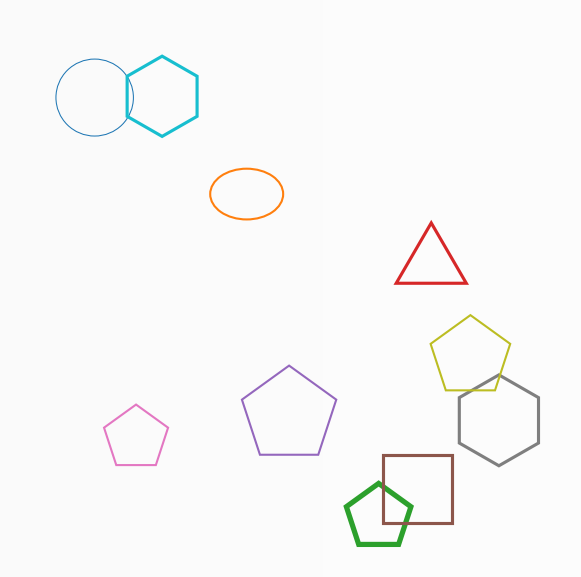[{"shape": "circle", "thickness": 0.5, "radius": 0.33, "center": [0.163, 0.83]}, {"shape": "oval", "thickness": 1, "radius": 0.31, "center": [0.424, 0.663]}, {"shape": "pentagon", "thickness": 2.5, "radius": 0.29, "center": [0.651, 0.104]}, {"shape": "triangle", "thickness": 1.5, "radius": 0.35, "center": [0.742, 0.543]}, {"shape": "pentagon", "thickness": 1, "radius": 0.43, "center": [0.497, 0.281]}, {"shape": "square", "thickness": 1.5, "radius": 0.3, "center": [0.718, 0.152]}, {"shape": "pentagon", "thickness": 1, "radius": 0.29, "center": [0.234, 0.241]}, {"shape": "hexagon", "thickness": 1.5, "radius": 0.39, "center": [0.858, 0.271]}, {"shape": "pentagon", "thickness": 1, "radius": 0.36, "center": [0.809, 0.381]}, {"shape": "hexagon", "thickness": 1.5, "radius": 0.35, "center": [0.279, 0.832]}]